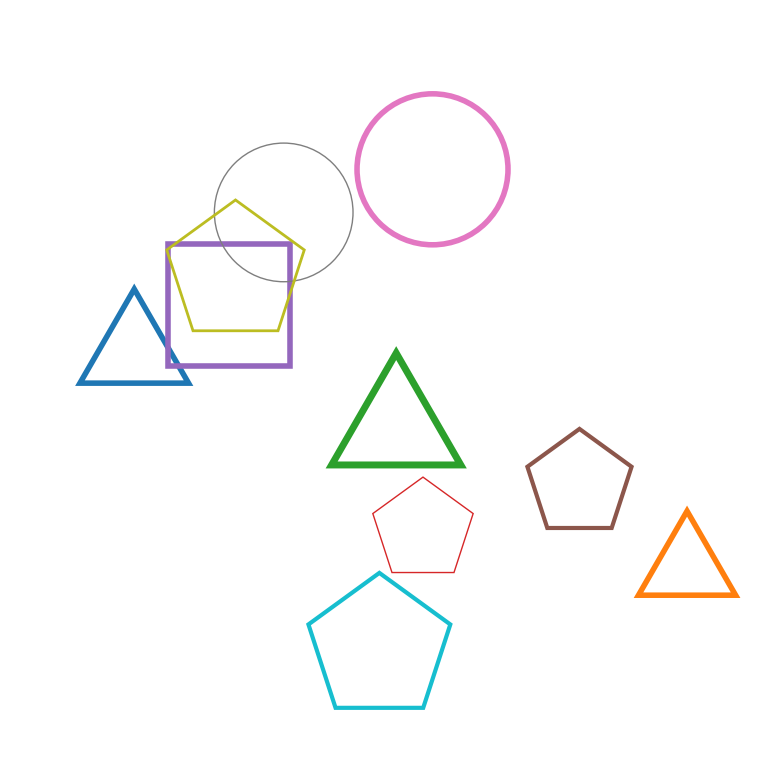[{"shape": "triangle", "thickness": 2, "radius": 0.41, "center": [0.174, 0.543]}, {"shape": "triangle", "thickness": 2, "radius": 0.36, "center": [0.892, 0.263]}, {"shape": "triangle", "thickness": 2.5, "radius": 0.48, "center": [0.515, 0.445]}, {"shape": "pentagon", "thickness": 0.5, "radius": 0.34, "center": [0.549, 0.312]}, {"shape": "square", "thickness": 2, "radius": 0.4, "center": [0.298, 0.603]}, {"shape": "pentagon", "thickness": 1.5, "radius": 0.36, "center": [0.753, 0.372]}, {"shape": "circle", "thickness": 2, "radius": 0.49, "center": [0.562, 0.78]}, {"shape": "circle", "thickness": 0.5, "radius": 0.45, "center": [0.368, 0.724]}, {"shape": "pentagon", "thickness": 1, "radius": 0.47, "center": [0.306, 0.646]}, {"shape": "pentagon", "thickness": 1.5, "radius": 0.48, "center": [0.493, 0.159]}]